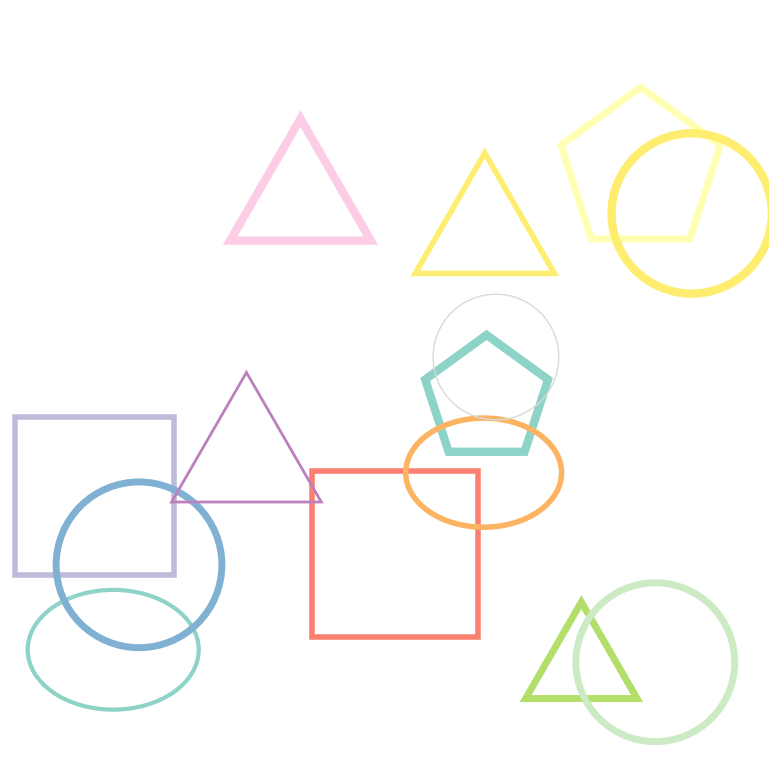[{"shape": "pentagon", "thickness": 3, "radius": 0.42, "center": [0.632, 0.481]}, {"shape": "oval", "thickness": 1.5, "radius": 0.56, "center": [0.147, 0.156]}, {"shape": "pentagon", "thickness": 2.5, "radius": 0.54, "center": [0.832, 0.778]}, {"shape": "square", "thickness": 2, "radius": 0.51, "center": [0.123, 0.356]}, {"shape": "square", "thickness": 2, "radius": 0.54, "center": [0.513, 0.28]}, {"shape": "circle", "thickness": 2.5, "radius": 0.54, "center": [0.181, 0.266]}, {"shape": "oval", "thickness": 2, "radius": 0.51, "center": [0.628, 0.386]}, {"shape": "triangle", "thickness": 2.5, "radius": 0.42, "center": [0.755, 0.135]}, {"shape": "triangle", "thickness": 3, "radius": 0.53, "center": [0.39, 0.74]}, {"shape": "circle", "thickness": 0.5, "radius": 0.41, "center": [0.644, 0.536]}, {"shape": "triangle", "thickness": 1, "radius": 0.56, "center": [0.32, 0.404]}, {"shape": "circle", "thickness": 2.5, "radius": 0.52, "center": [0.851, 0.14]}, {"shape": "triangle", "thickness": 2, "radius": 0.52, "center": [0.63, 0.697]}, {"shape": "circle", "thickness": 3, "radius": 0.52, "center": [0.898, 0.723]}]